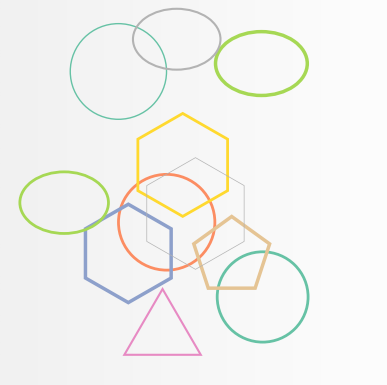[{"shape": "circle", "thickness": 1, "radius": 0.62, "center": [0.306, 0.814]}, {"shape": "circle", "thickness": 2, "radius": 0.59, "center": [0.678, 0.229]}, {"shape": "circle", "thickness": 2, "radius": 0.62, "center": [0.43, 0.423]}, {"shape": "hexagon", "thickness": 2.5, "radius": 0.64, "center": [0.331, 0.342]}, {"shape": "triangle", "thickness": 1.5, "radius": 0.57, "center": [0.419, 0.135]}, {"shape": "oval", "thickness": 2, "radius": 0.57, "center": [0.166, 0.474]}, {"shape": "oval", "thickness": 2.5, "radius": 0.59, "center": [0.675, 0.835]}, {"shape": "hexagon", "thickness": 2, "radius": 0.67, "center": [0.472, 0.572]}, {"shape": "pentagon", "thickness": 2.5, "radius": 0.51, "center": [0.598, 0.335]}, {"shape": "hexagon", "thickness": 0.5, "radius": 0.73, "center": [0.504, 0.445]}, {"shape": "oval", "thickness": 1.5, "radius": 0.56, "center": [0.456, 0.898]}]